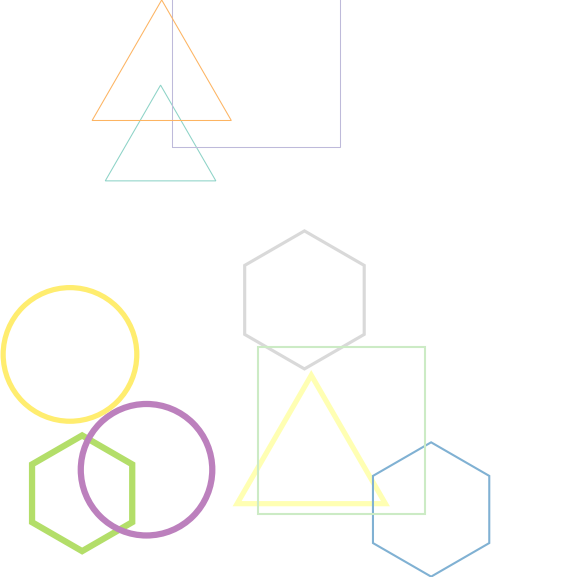[{"shape": "triangle", "thickness": 0.5, "radius": 0.55, "center": [0.278, 0.741]}, {"shape": "triangle", "thickness": 2.5, "radius": 0.74, "center": [0.539, 0.201]}, {"shape": "square", "thickness": 0.5, "radius": 0.73, "center": [0.443, 0.891]}, {"shape": "hexagon", "thickness": 1, "radius": 0.58, "center": [0.747, 0.117]}, {"shape": "triangle", "thickness": 0.5, "radius": 0.7, "center": [0.28, 0.86]}, {"shape": "hexagon", "thickness": 3, "radius": 0.5, "center": [0.142, 0.145]}, {"shape": "hexagon", "thickness": 1.5, "radius": 0.6, "center": [0.527, 0.48]}, {"shape": "circle", "thickness": 3, "radius": 0.57, "center": [0.254, 0.186]}, {"shape": "square", "thickness": 1, "radius": 0.72, "center": [0.592, 0.253]}, {"shape": "circle", "thickness": 2.5, "radius": 0.58, "center": [0.121, 0.385]}]